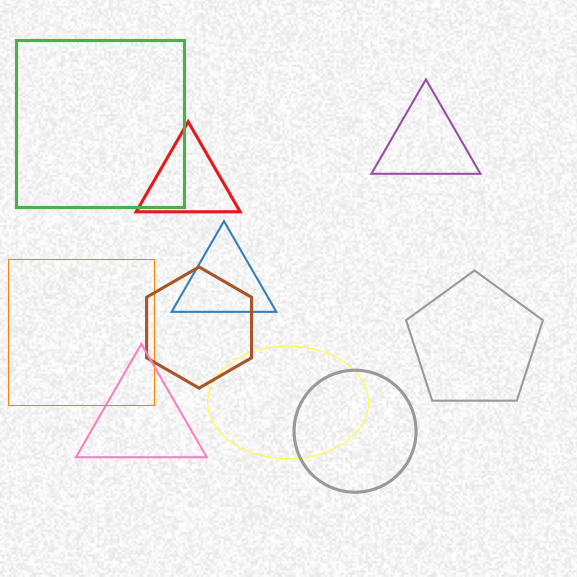[{"shape": "triangle", "thickness": 1.5, "radius": 0.52, "center": [0.326, 0.684]}, {"shape": "triangle", "thickness": 1, "radius": 0.52, "center": [0.388, 0.512]}, {"shape": "square", "thickness": 1.5, "radius": 0.72, "center": [0.173, 0.786]}, {"shape": "triangle", "thickness": 1, "radius": 0.54, "center": [0.738, 0.753]}, {"shape": "square", "thickness": 0.5, "radius": 0.63, "center": [0.14, 0.424]}, {"shape": "oval", "thickness": 0.5, "radius": 0.7, "center": [0.499, 0.302]}, {"shape": "hexagon", "thickness": 1.5, "radius": 0.52, "center": [0.345, 0.432]}, {"shape": "triangle", "thickness": 1, "radius": 0.65, "center": [0.245, 0.273]}, {"shape": "circle", "thickness": 1.5, "radius": 0.53, "center": [0.615, 0.252]}, {"shape": "pentagon", "thickness": 1, "radius": 0.62, "center": [0.822, 0.406]}]